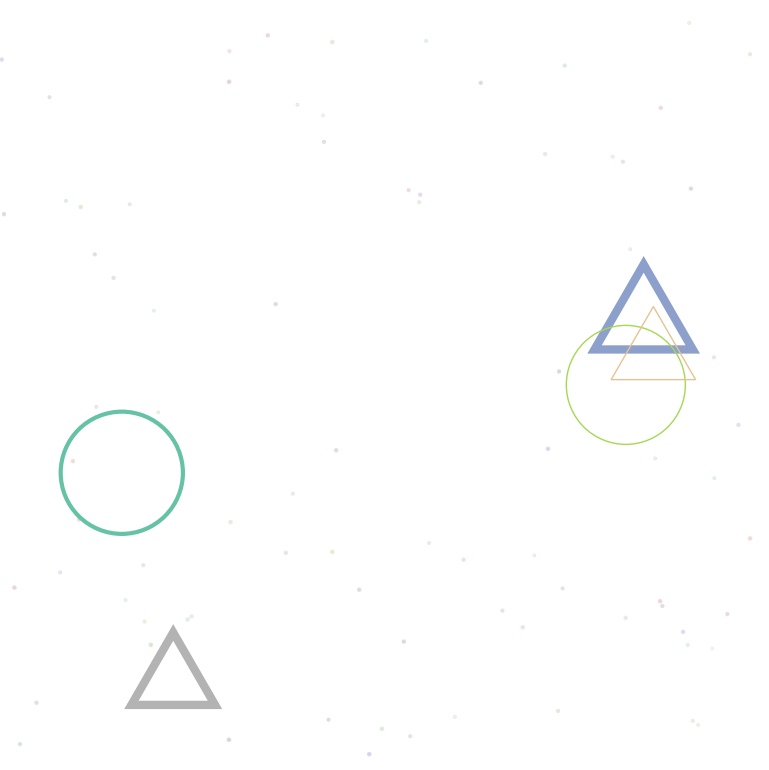[{"shape": "circle", "thickness": 1.5, "radius": 0.4, "center": [0.158, 0.386]}, {"shape": "triangle", "thickness": 3, "radius": 0.37, "center": [0.836, 0.583]}, {"shape": "circle", "thickness": 0.5, "radius": 0.39, "center": [0.813, 0.5]}, {"shape": "triangle", "thickness": 0.5, "radius": 0.32, "center": [0.849, 0.539]}, {"shape": "triangle", "thickness": 3, "radius": 0.31, "center": [0.225, 0.116]}]